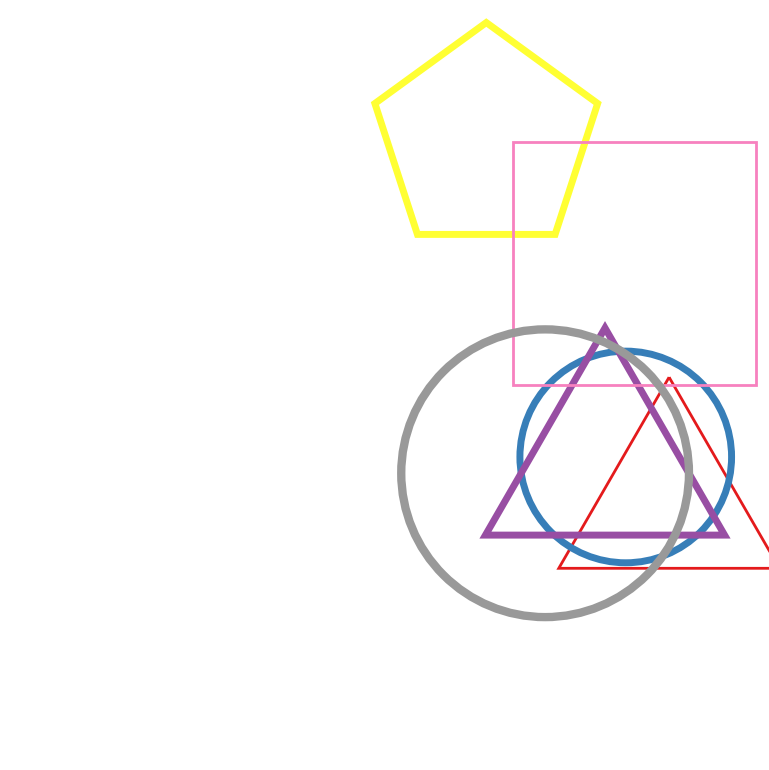[{"shape": "triangle", "thickness": 1, "radius": 0.83, "center": [0.869, 0.345]}, {"shape": "circle", "thickness": 2.5, "radius": 0.69, "center": [0.813, 0.407]}, {"shape": "triangle", "thickness": 2.5, "radius": 0.9, "center": [0.786, 0.395]}, {"shape": "pentagon", "thickness": 2.5, "radius": 0.76, "center": [0.632, 0.819]}, {"shape": "square", "thickness": 1, "radius": 0.79, "center": [0.824, 0.658]}, {"shape": "circle", "thickness": 3, "radius": 0.93, "center": [0.708, 0.385]}]